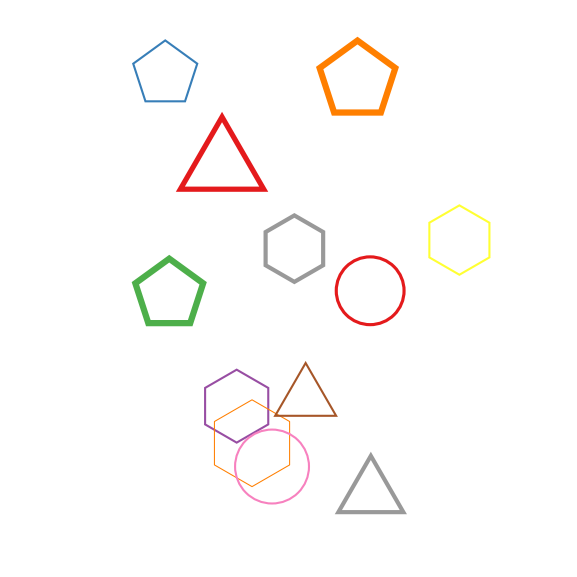[{"shape": "triangle", "thickness": 2.5, "radius": 0.42, "center": [0.384, 0.713]}, {"shape": "circle", "thickness": 1.5, "radius": 0.29, "center": [0.641, 0.496]}, {"shape": "pentagon", "thickness": 1, "radius": 0.29, "center": [0.286, 0.871]}, {"shape": "pentagon", "thickness": 3, "radius": 0.31, "center": [0.293, 0.49]}, {"shape": "hexagon", "thickness": 1, "radius": 0.32, "center": [0.41, 0.296]}, {"shape": "hexagon", "thickness": 0.5, "radius": 0.38, "center": [0.436, 0.232]}, {"shape": "pentagon", "thickness": 3, "radius": 0.34, "center": [0.619, 0.86]}, {"shape": "hexagon", "thickness": 1, "radius": 0.3, "center": [0.795, 0.583]}, {"shape": "triangle", "thickness": 1, "radius": 0.3, "center": [0.529, 0.31]}, {"shape": "circle", "thickness": 1, "radius": 0.32, "center": [0.471, 0.191]}, {"shape": "hexagon", "thickness": 2, "radius": 0.29, "center": [0.51, 0.569]}, {"shape": "triangle", "thickness": 2, "radius": 0.32, "center": [0.642, 0.145]}]